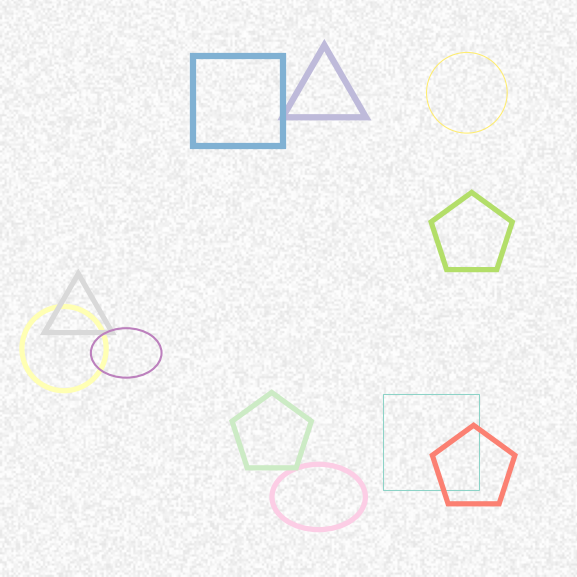[{"shape": "square", "thickness": 0.5, "radius": 0.42, "center": [0.746, 0.234]}, {"shape": "circle", "thickness": 2.5, "radius": 0.36, "center": [0.111, 0.396]}, {"shape": "triangle", "thickness": 3, "radius": 0.42, "center": [0.562, 0.838]}, {"shape": "pentagon", "thickness": 2.5, "radius": 0.38, "center": [0.82, 0.188]}, {"shape": "square", "thickness": 3, "radius": 0.39, "center": [0.412, 0.824]}, {"shape": "pentagon", "thickness": 2.5, "radius": 0.37, "center": [0.817, 0.592]}, {"shape": "oval", "thickness": 2.5, "radius": 0.4, "center": [0.552, 0.139]}, {"shape": "triangle", "thickness": 2.5, "radius": 0.34, "center": [0.136, 0.457]}, {"shape": "oval", "thickness": 1, "radius": 0.31, "center": [0.219, 0.388]}, {"shape": "pentagon", "thickness": 2.5, "radius": 0.36, "center": [0.471, 0.247]}, {"shape": "circle", "thickness": 0.5, "radius": 0.35, "center": [0.808, 0.838]}]